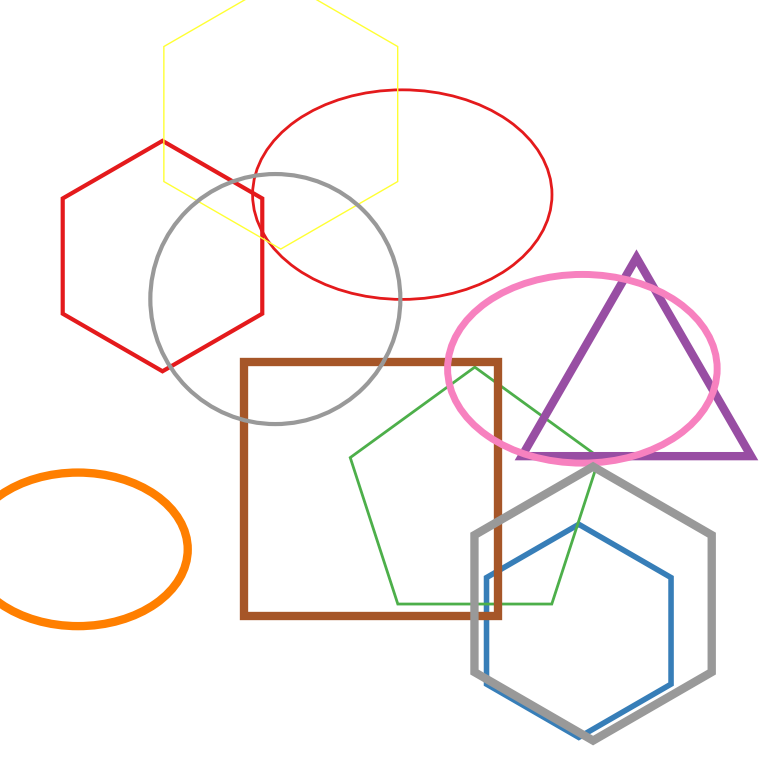[{"shape": "oval", "thickness": 1, "radius": 0.97, "center": [0.522, 0.747]}, {"shape": "hexagon", "thickness": 1.5, "radius": 0.75, "center": [0.211, 0.667]}, {"shape": "hexagon", "thickness": 2, "radius": 0.69, "center": [0.752, 0.181]}, {"shape": "pentagon", "thickness": 1, "radius": 0.85, "center": [0.617, 0.353]}, {"shape": "triangle", "thickness": 3, "radius": 0.86, "center": [0.827, 0.494]}, {"shape": "oval", "thickness": 3, "radius": 0.71, "center": [0.101, 0.287]}, {"shape": "hexagon", "thickness": 0.5, "radius": 0.88, "center": [0.365, 0.852]}, {"shape": "square", "thickness": 3, "radius": 0.83, "center": [0.482, 0.365]}, {"shape": "oval", "thickness": 2.5, "radius": 0.88, "center": [0.756, 0.521]}, {"shape": "circle", "thickness": 1.5, "radius": 0.81, "center": [0.358, 0.612]}, {"shape": "hexagon", "thickness": 3, "radius": 0.89, "center": [0.77, 0.216]}]